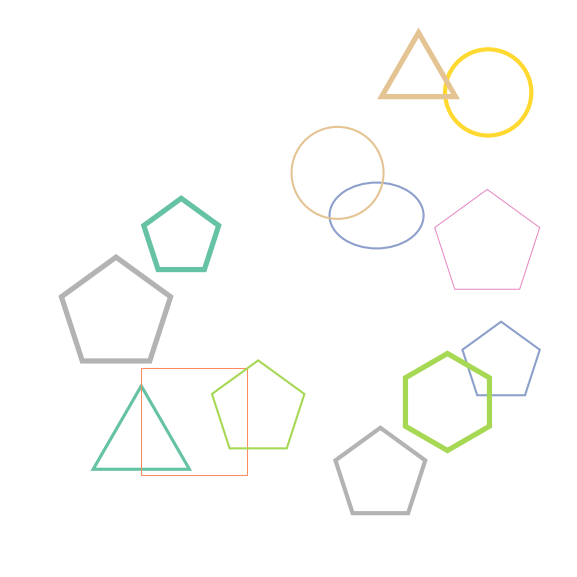[{"shape": "triangle", "thickness": 1.5, "radius": 0.48, "center": [0.245, 0.235]}, {"shape": "pentagon", "thickness": 2.5, "radius": 0.34, "center": [0.314, 0.588]}, {"shape": "square", "thickness": 0.5, "radius": 0.46, "center": [0.336, 0.269]}, {"shape": "oval", "thickness": 1, "radius": 0.41, "center": [0.652, 0.626]}, {"shape": "pentagon", "thickness": 1, "radius": 0.35, "center": [0.868, 0.372]}, {"shape": "pentagon", "thickness": 0.5, "radius": 0.48, "center": [0.844, 0.576]}, {"shape": "pentagon", "thickness": 1, "radius": 0.42, "center": [0.447, 0.291]}, {"shape": "hexagon", "thickness": 2.5, "radius": 0.42, "center": [0.775, 0.303]}, {"shape": "circle", "thickness": 2, "radius": 0.37, "center": [0.845, 0.839]}, {"shape": "circle", "thickness": 1, "radius": 0.4, "center": [0.585, 0.7]}, {"shape": "triangle", "thickness": 2.5, "radius": 0.37, "center": [0.725, 0.869]}, {"shape": "pentagon", "thickness": 2.5, "radius": 0.5, "center": [0.201, 0.454]}, {"shape": "pentagon", "thickness": 2, "radius": 0.41, "center": [0.659, 0.177]}]